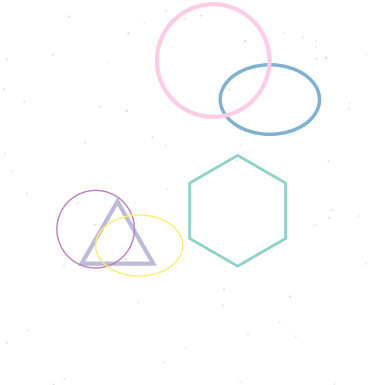[{"shape": "hexagon", "thickness": 2, "radius": 0.72, "center": [0.617, 0.453]}, {"shape": "triangle", "thickness": 3, "radius": 0.54, "center": [0.305, 0.369]}, {"shape": "oval", "thickness": 2.5, "radius": 0.64, "center": [0.701, 0.741]}, {"shape": "circle", "thickness": 3, "radius": 0.73, "center": [0.554, 0.843]}, {"shape": "circle", "thickness": 1, "radius": 0.5, "center": [0.248, 0.405]}, {"shape": "oval", "thickness": 1, "radius": 0.57, "center": [0.362, 0.362]}]